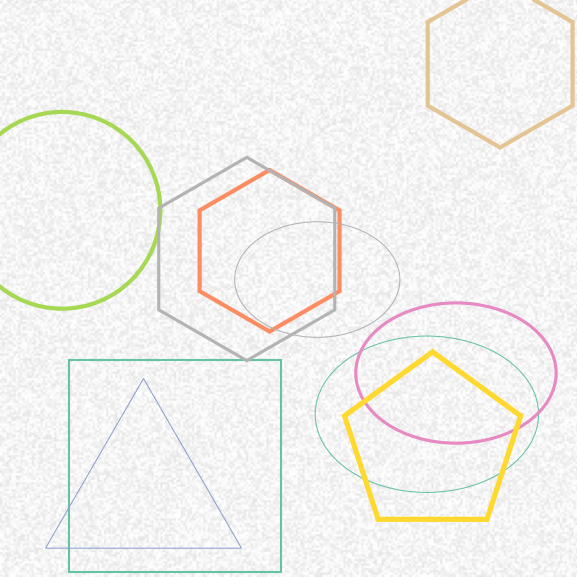[{"shape": "square", "thickness": 1, "radius": 0.92, "center": [0.303, 0.192]}, {"shape": "oval", "thickness": 0.5, "radius": 0.97, "center": [0.739, 0.282]}, {"shape": "hexagon", "thickness": 2, "radius": 0.7, "center": [0.467, 0.565]}, {"shape": "triangle", "thickness": 0.5, "radius": 0.98, "center": [0.248, 0.148]}, {"shape": "oval", "thickness": 1.5, "radius": 0.87, "center": [0.79, 0.353]}, {"shape": "circle", "thickness": 2, "radius": 0.85, "center": [0.107, 0.635]}, {"shape": "pentagon", "thickness": 2.5, "radius": 0.8, "center": [0.749, 0.23]}, {"shape": "hexagon", "thickness": 2, "radius": 0.72, "center": [0.866, 0.889]}, {"shape": "oval", "thickness": 0.5, "radius": 0.72, "center": [0.549, 0.515]}, {"shape": "hexagon", "thickness": 1.5, "radius": 0.88, "center": [0.427, 0.551]}]